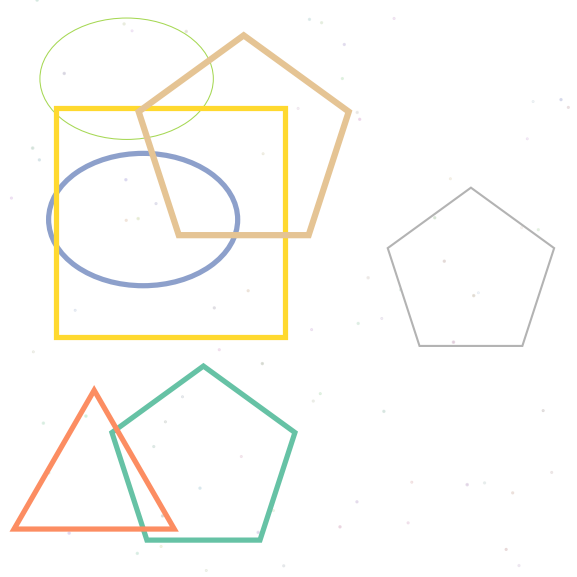[{"shape": "pentagon", "thickness": 2.5, "radius": 0.83, "center": [0.352, 0.199]}, {"shape": "triangle", "thickness": 2.5, "radius": 0.8, "center": [0.163, 0.163]}, {"shape": "oval", "thickness": 2.5, "radius": 0.82, "center": [0.248, 0.619]}, {"shape": "oval", "thickness": 0.5, "radius": 0.75, "center": [0.219, 0.863]}, {"shape": "square", "thickness": 2.5, "radius": 0.99, "center": [0.295, 0.614]}, {"shape": "pentagon", "thickness": 3, "radius": 0.96, "center": [0.422, 0.747]}, {"shape": "pentagon", "thickness": 1, "radius": 0.76, "center": [0.815, 0.523]}]